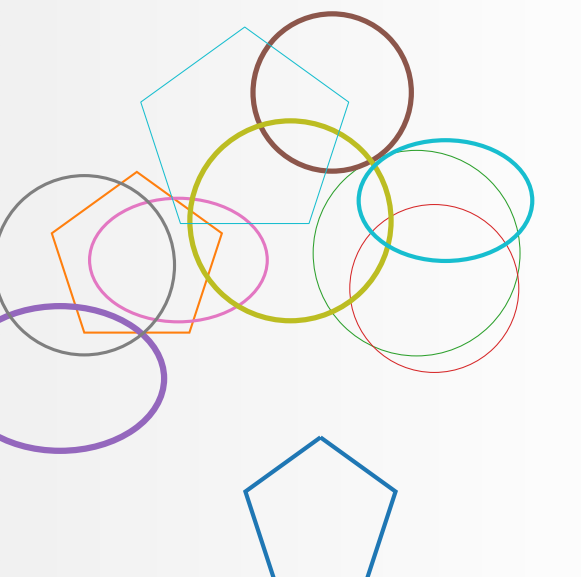[{"shape": "pentagon", "thickness": 2, "radius": 0.68, "center": [0.551, 0.106]}, {"shape": "pentagon", "thickness": 1, "radius": 0.77, "center": [0.235, 0.548]}, {"shape": "circle", "thickness": 0.5, "radius": 0.89, "center": [0.717, 0.561]}, {"shape": "circle", "thickness": 0.5, "radius": 0.73, "center": [0.747, 0.5]}, {"shape": "oval", "thickness": 3, "radius": 0.89, "center": [0.103, 0.344]}, {"shape": "circle", "thickness": 2.5, "radius": 0.68, "center": [0.571, 0.839]}, {"shape": "oval", "thickness": 1.5, "radius": 0.76, "center": [0.307, 0.549]}, {"shape": "circle", "thickness": 1.5, "radius": 0.78, "center": [0.145, 0.54]}, {"shape": "circle", "thickness": 2.5, "radius": 0.87, "center": [0.5, 0.617]}, {"shape": "oval", "thickness": 2, "radius": 0.75, "center": [0.766, 0.652]}, {"shape": "pentagon", "thickness": 0.5, "radius": 0.94, "center": [0.421, 0.764]}]